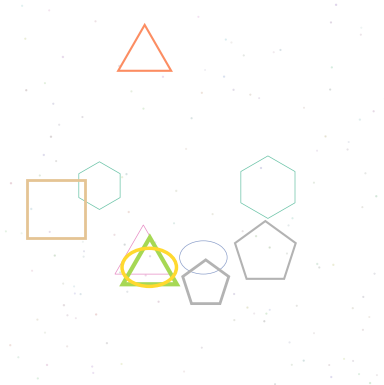[{"shape": "hexagon", "thickness": 0.5, "radius": 0.41, "center": [0.696, 0.514]}, {"shape": "hexagon", "thickness": 0.5, "radius": 0.31, "center": [0.258, 0.518]}, {"shape": "triangle", "thickness": 1.5, "radius": 0.4, "center": [0.376, 0.856]}, {"shape": "oval", "thickness": 0.5, "radius": 0.31, "center": [0.528, 0.331]}, {"shape": "triangle", "thickness": 0.5, "radius": 0.43, "center": [0.372, 0.331]}, {"shape": "triangle", "thickness": 3, "radius": 0.41, "center": [0.389, 0.302]}, {"shape": "oval", "thickness": 2.5, "radius": 0.35, "center": [0.388, 0.306]}, {"shape": "square", "thickness": 2, "radius": 0.37, "center": [0.145, 0.457]}, {"shape": "pentagon", "thickness": 2, "radius": 0.31, "center": [0.534, 0.262]}, {"shape": "pentagon", "thickness": 1.5, "radius": 0.41, "center": [0.689, 0.343]}]